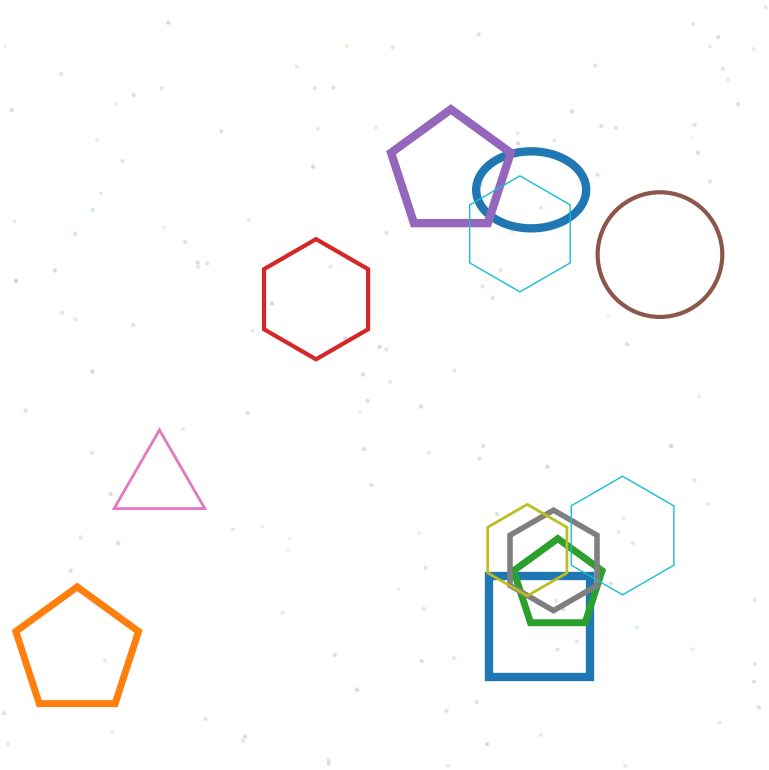[{"shape": "square", "thickness": 3, "radius": 0.33, "center": [0.701, 0.186]}, {"shape": "oval", "thickness": 3, "radius": 0.36, "center": [0.69, 0.753]}, {"shape": "pentagon", "thickness": 2.5, "radius": 0.42, "center": [0.1, 0.154]}, {"shape": "pentagon", "thickness": 2.5, "radius": 0.3, "center": [0.724, 0.24]}, {"shape": "hexagon", "thickness": 1.5, "radius": 0.39, "center": [0.41, 0.611]}, {"shape": "pentagon", "thickness": 3, "radius": 0.41, "center": [0.586, 0.776]}, {"shape": "circle", "thickness": 1.5, "radius": 0.4, "center": [0.857, 0.669]}, {"shape": "triangle", "thickness": 1, "radius": 0.34, "center": [0.207, 0.374]}, {"shape": "hexagon", "thickness": 2, "radius": 0.33, "center": [0.719, 0.272]}, {"shape": "hexagon", "thickness": 1, "radius": 0.3, "center": [0.685, 0.286]}, {"shape": "hexagon", "thickness": 0.5, "radius": 0.38, "center": [0.675, 0.696]}, {"shape": "hexagon", "thickness": 0.5, "radius": 0.38, "center": [0.809, 0.305]}]